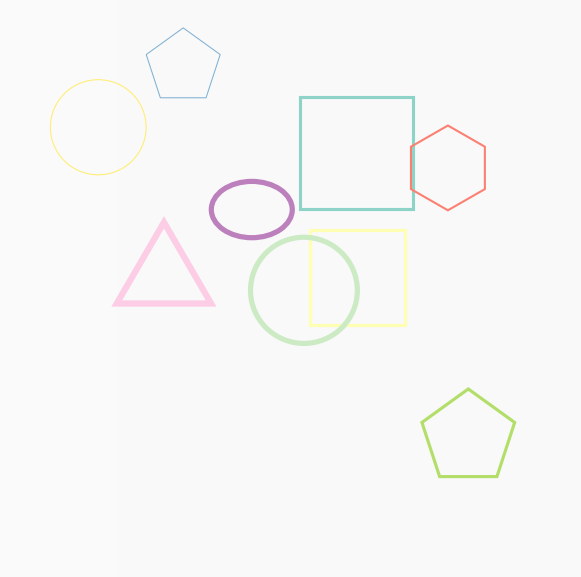[{"shape": "square", "thickness": 1.5, "radius": 0.48, "center": [0.613, 0.733]}, {"shape": "square", "thickness": 1.5, "radius": 0.41, "center": [0.616, 0.519]}, {"shape": "hexagon", "thickness": 1, "radius": 0.37, "center": [0.771, 0.708]}, {"shape": "pentagon", "thickness": 0.5, "radius": 0.33, "center": [0.315, 0.884]}, {"shape": "pentagon", "thickness": 1.5, "radius": 0.42, "center": [0.806, 0.242]}, {"shape": "triangle", "thickness": 3, "radius": 0.47, "center": [0.282, 0.52]}, {"shape": "oval", "thickness": 2.5, "radius": 0.35, "center": [0.433, 0.636]}, {"shape": "circle", "thickness": 2.5, "radius": 0.46, "center": [0.523, 0.496]}, {"shape": "circle", "thickness": 0.5, "radius": 0.41, "center": [0.169, 0.779]}]